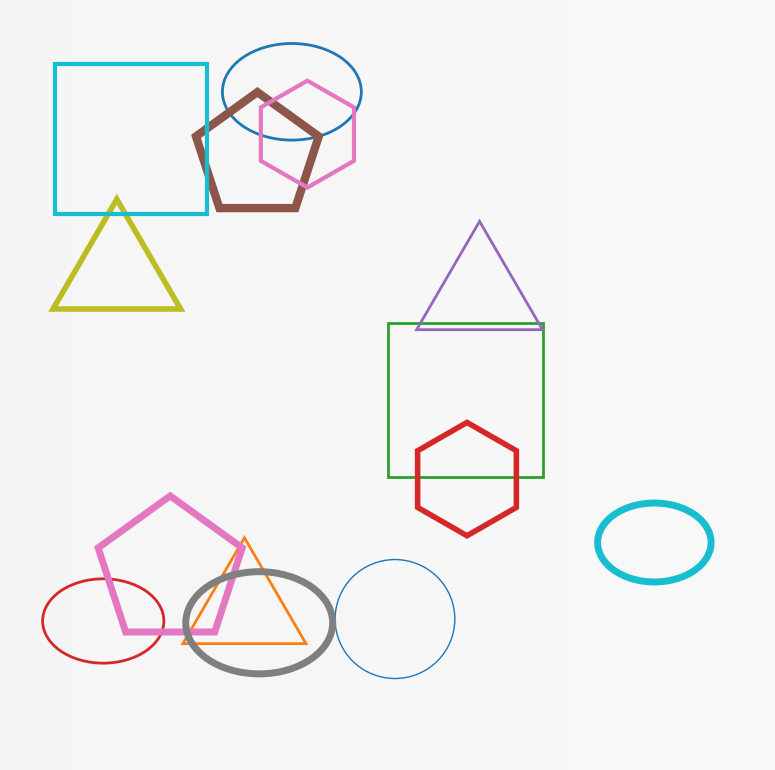[{"shape": "circle", "thickness": 0.5, "radius": 0.39, "center": [0.51, 0.196]}, {"shape": "oval", "thickness": 1, "radius": 0.45, "center": [0.377, 0.881]}, {"shape": "triangle", "thickness": 1, "radius": 0.46, "center": [0.315, 0.21]}, {"shape": "square", "thickness": 1, "radius": 0.5, "center": [0.601, 0.481]}, {"shape": "hexagon", "thickness": 2, "radius": 0.37, "center": [0.603, 0.378]}, {"shape": "oval", "thickness": 1, "radius": 0.39, "center": [0.133, 0.194]}, {"shape": "triangle", "thickness": 1, "radius": 0.47, "center": [0.619, 0.619]}, {"shape": "pentagon", "thickness": 3, "radius": 0.42, "center": [0.332, 0.797]}, {"shape": "hexagon", "thickness": 1.5, "radius": 0.35, "center": [0.397, 0.826]}, {"shape": "pentagon", "thickness": 2.5, "radius": 0.49, "center": [0.22, 0.258]}, {"shape": "oval", "thickness": 2.5, "radius": 0.47, "center": [0.334, 0.191]}, {"shape": "triangle", "thickness": 2, "radius": 0.48, "center": [0.151, 0.646]}, {"shape": "oval", "thickness": 2.5, "radius": 0.37, "center": [0.844, 0.295]}, {"shape": "square", "thickness": 1.5, "radius": 0.49, "center": [0.169, 0.82]}]